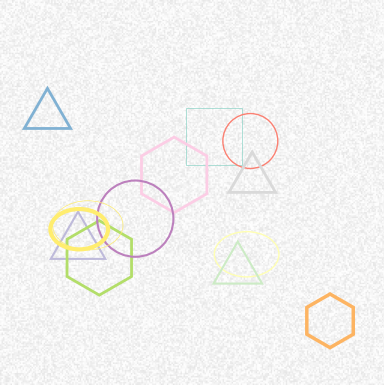[{"shape": "square", "thickness": 0.5, "radius": 0.37, "center": [0.556, 0.646]}, {"shape": "oval", "thickness": 1, "radius": 0.42, "center": [0.641, 0.34]}, {"shape": "triangle", "thickness": 1.5, "radius": 0.41, "center": [0.203, 0.368]}, {"shape": "circle", "thickness": 1, "radius": 0.36, "center": [0.65, 0.634]}, {"shape": "triangle", "thickness": 2, "radius": 0.35, "center": [0.123, 0.701]}, {"shape": "hexagon", "thickness": 2.5, "radius": 0.35, "center": [0.857, 0.167]}, {"shape": "hexagon", "thickness": 2, "radius": 0.48, "center": [0.258, 0.33]}, {"shape": "hexagon", "thickness": 2, "radius": 0.49, "center": [0.452, 0.546]}, {"shape": "triangle", "thickness": 2, "radius": 0.35, "center": [0.655, 0.535]}, {"shape": "circle", "thickness": 1.5, "radius": 0.5, "center": [0.351, 0.432]}, {"shape": "triangle", "thickness": 1.5, "radius": 0.36, "center": [0.618, 0.3]}, {"shape": "oval", "thickness": 3, "radius": 0.37, "center": [0.206, 0.405]}, {"shape": "oval", "thickness": 0.5, "radius": 0.46, "center": [0.228, 0.415]}]